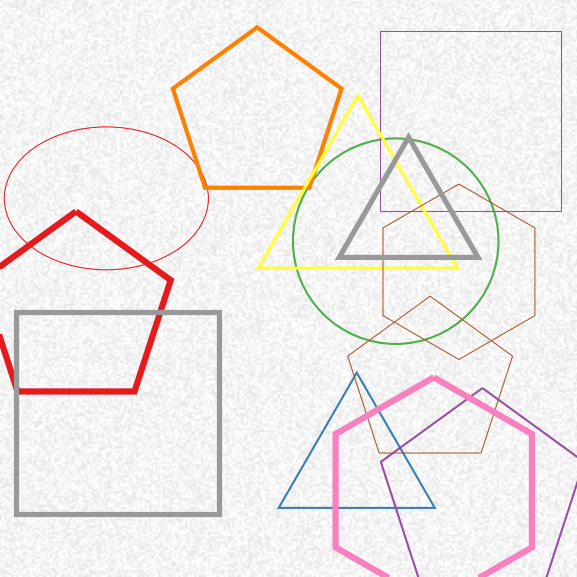[{"shape": "pentagon", "thickness": 3, "radius": 0.86, "center": [0.132, 0.461]}, {"shape": "oval", "thickness": 0.5, "radius": 0.88, "center": [0.184, 0.656]}, {"shape": "triangle", "thickness": 1, "radius": 0.78, "center": [0.618, 0.198]}, {"shape": "circle", "thickness": 1, "radius": 0.89, "center": [0.685, 0.581]}, {"shape": "square", "thickness": 0.5, "radius": 0.78, "center": [0.815, 0.789]}, {"shape": "pentagon", "thickness": 1, "radius": 0.92, "center": [0.835, 0.142]}, {"shape": "pentagon", "thickness": 2, "radius": 0.77, "center": [0.445, 0.798]}, {"shape": "triangle", "thickness": 1.5, "radius": 1.0, "center": [0.62, 0.634]}, {"shape": "pentagon", "thickness": 0.5, "radius": 0.75, "center": [0.745, 0.336]}, {"shape": "hexagon", "thickness": 0.5, "radius": 0.76, "center": [0.795, 0.529]}, {"shape": "hexagon", "thickness": 3, "radius": 0.98, "center": [0.751, 0.149]}, {"shape": "square", "thickness": 2.5, "radius": 0.88, "center": [0.204, 0.284]}, {"shape": "triangle", "thickness": 2.5, "radius": 0.69, "center": [0.708, 0.623]}]